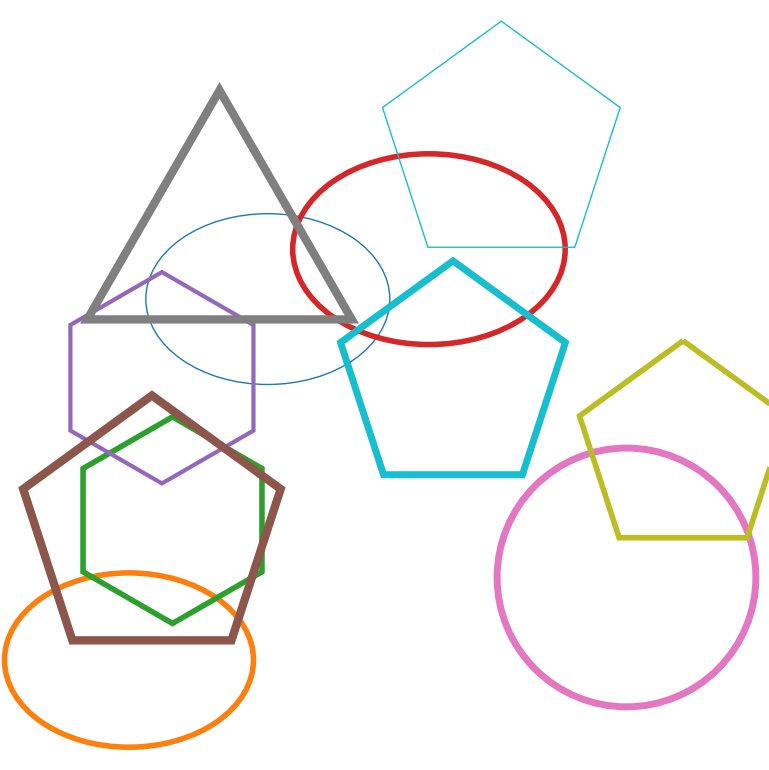[{"shape": "oval", "thickness": 0.5, "radius": 0.79, "center": [0.348, 0.612]}, {"shape": "oval", "thickness": 2, "radius": 0.81, "center": [0.168, 0.143]}, {"shape": "hexagon", "thickness": 2, "radius": 0.67, "center": [0.224, 0.324]}, {"shape": "oval", "thickness": 2, "radius": 0.88, "center": [0.557, 0.676]}, {"shape": "hexagon", "thickness": 1.5, "radius": 0.69, "center": [0.21, 0.509]}, {"shape": "pentagon", "thickness": 3, "radius": 0.88, "center": [0.197, 0.311]}, {"shape": "circle", "thickness": 2.5, "radius": 0.84, "center": [0.814, 0.25]}, {"shape": "triangle", "thickness": 3, "radius": 0.99, "center": [0.285, 0.684]}, {"shape": "pentagon", "thickness": 2, "radius": 0.71, "center": [0.887, 0.416]}, {"shape": "pentagon", "thickness": 0.5, "radius": 0.81, "center": [0.651, 0.81]}, {"shape": "pentagon", "thickness": 2.5, "radius": 0.77, "center": [0.588, 0.508]}]